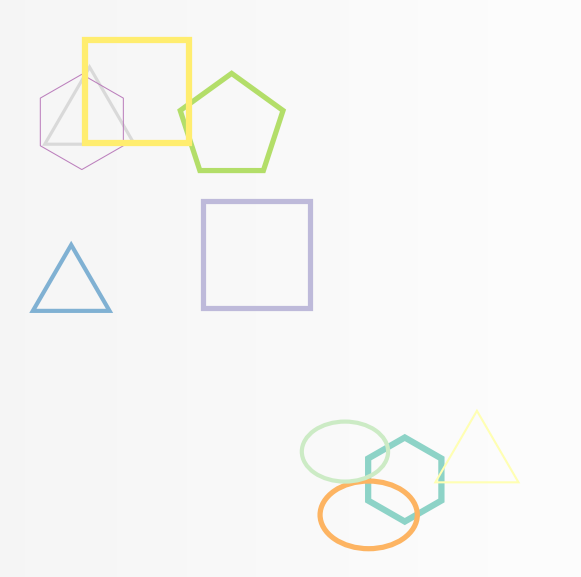[{"shape": "hexagon", "thickness": 3, "radius": 0.36, "center": [0.696, 0.169]}, {"shape": "triangle", "thickness": 1, "radius": 0.41, "center": [0.821, 0.205]}, {"shape": "square", "thickness": 2.5, "radius": 0.46, "center": [0.441, 0.558]}, {"shape": "triangle", "thickness": 2, "radius": 0.38, "center": [0.122, 0.499]}, {"shape": "oval", "thickness": 2.5, "radius": 0.42, "center": [0.634, 0.108]}, {"shape": "pentagon", "thickness": 2.5, "radius": 0.46, "center": [0.398, 0.779]}, {"shape": "triangle", "thickness": 1.5, "radius": 0.45, "center": [0.154, 0.794]}, {"shape": "hexagon", "thickness": 0.5, "radius": 0.41, "center": [0.141, 0.788]}, {"shape": "oval", "thickness": 2, "radius": 0.37, "center": [0.593, 0.217]}, {"shape": "square", "thickness": 3, "radius": 0.44, "center": [0.236, 0.841]}]